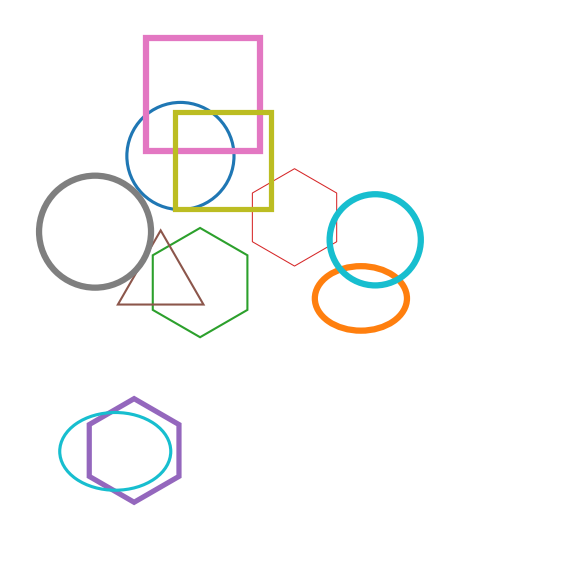[{"shape": "circle", "thickness": 1.5, "radius": 0.46, "center": [0.312, 0.729]}, {"shape": "oval", "thickness": 3, "radius": 0.4, "center": [0.625, 0.482]}, {"shape": "hexagon", "thickness": 1, "radius": 0.47, "center": [0.346, 0.51]}, {"shape": "hexagon", "thickness": 0.5, "radius": 0.42, "center": [0.51, 0.623]}, {"shape": "hexagon", "thickness": 2.5, "radius": 0.45, "center": [0.232, 0.219]}, {"shape": "triangle", "thickness": 1, "radius": 0.43, "center": [0.278, 0.515]}, {"shape": "square", "thickness": 3, "radius": 0.49, "center": [0.352, 0.835]}, {"shape": "circle", "thickness": 3, "radius": 0.48, "center": [0.165, 0.598]}, {"shape": "square", "thickness": 2.5, "radius": 0.42, "center": [0.386, 0.721]}, {"shape": "circle", "thickness": 3, "radius": 0.39, "center": [0.65, 0.584]}, {"shape": "oval", "thickness": 1.5, "radius": 0.48, "center": [0.2, 0.218]}]